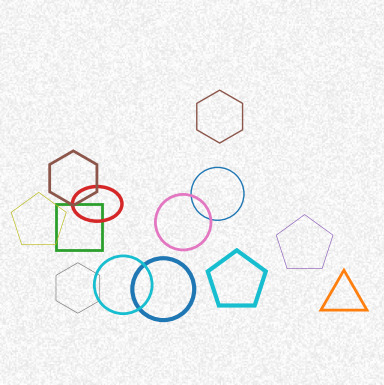[{"shape": "circle", "thickness": 3, "radius": 0.4, "center": [0.424, 0.249]}, {"shape": "circle", "thickness": 1, "radius": 0.34, "center": [0.565, 0.497]}, {"shape": "triangle", "thickness": 2, "radius": 0.35, "center": [0.893, 0.229]}, {"shape": "square", "thickness": 2, "radius": 0.3, "center": [0.204, 0.409]}, {"shape": "oval", "thickness": 2.5, "radius": 0.32, "center": [0.252, 0.471]}, {"shape": "pentagon", "thickness": 0.5, "radius": 0.39, "center": [0.791, 0.365]}, {"shape": "hexagon", "thickness": 1, "radius": 0.34, "center": [0.571, 0.697]}, {"shape": "hexagon", "thickness": 2, "radius": 0.35, "center": [0.19, 0.537]}, {"shape": "circle", "thickness": 2, "radius": 0.36, "center": [0.476, 0.423]}, {"shape": "hexagon", "thickness": 0.5, "radius": 0.33, "center": [0.202, 0.252]}, {"shape": "pentagon", "thickness": 0.5, "radius": 0.38, "center": [0.101, 0.425]}, {"shape": "pentagon", "thickness": 3, "radius": 0.4, "center": [0.615, 0.271]}, {"shape": "circle", "thickness": 2, "radius": 0.38, "center": [0.32, 0.26]}]